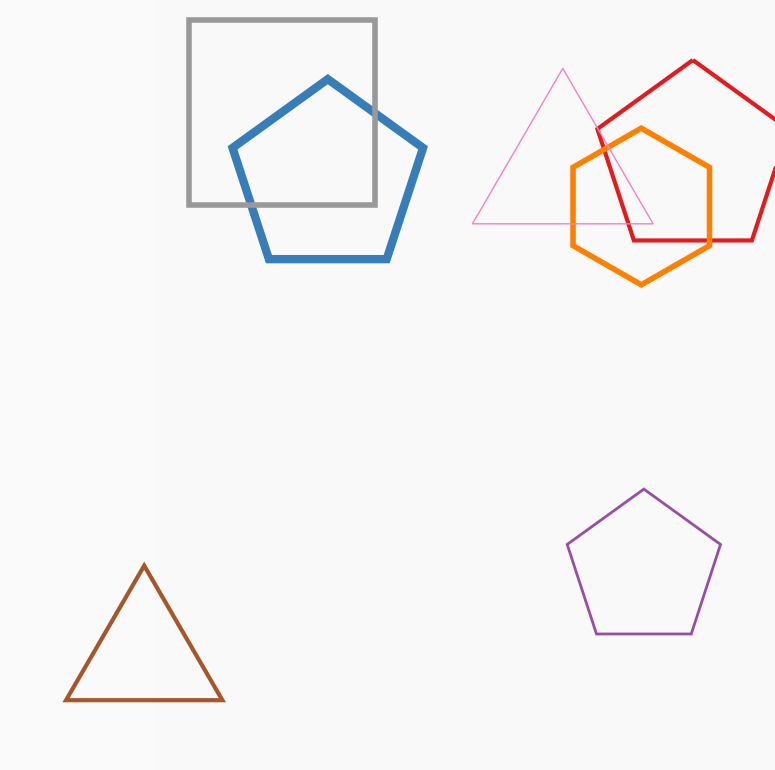[{"shape": "pentagon", "thickness": 1.5, "radius": 0.65, "center": [0.894, 0.793]}, {"shape": "pentagon", "thickness": 3, "radius": 0.65, "center": [0.423, 0.768]}, {"shape": "pentagon", "thickness": 1, "radius": 0.52, "center": [0.831, 0.261]}, {"shape": "hexagon", "thickness": 2, "radius": 0.51, "center": [0.827, 0.732]}, {"shape": "triangle", "thickness": 1.5, "radius": 0.58, "center": [0.186, 0.149]}, {"shape": "triangle", "thickness": 0.5, "radius": 0.67, "center": [0.726, 0.777]}, {"shape": "square", "thickness": 2, "radius": 0.6, "center": [0.364, 0.853]}]